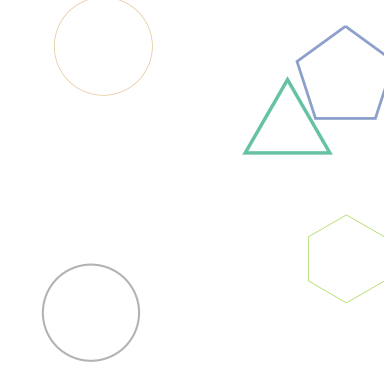[{"shape": "triangle", "thickness": 2.5, "radius": 0.63, "center": [0.747, 0.666]}, {"shape": "pentagon", "thickness": 2, "radius": 0.66, "center": [0.897, 0.799]}, {"shape": "hexagon", "thickness": 0.5, "radius": 0.57, "center": [0.9, 0.328]}, {"shape": "circle", "thickness": 0.5, "radius": 0.64, "center": [0.268, 0.88]}, {"shape": "circle", "thickness": 1.5, "radius": 0.62, "center": [0.236, 0.188]}]